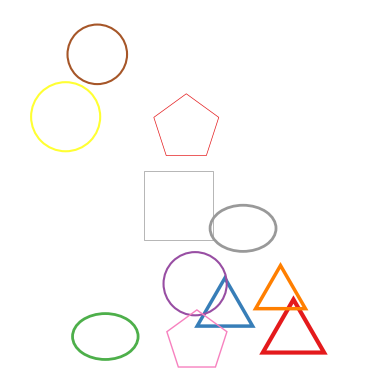[{"shape": "pentagon", "thickness": 0.5, "radius": 0.44, "center": [0.484, 0.668]}, {"shape": "triangle", "thickness": 3, "radius": 0.46, "center": [0.762, 0.13]}, {"shape": "triangle", "thickness": 2.5, "radius": 0.42, "center": [0.584, 0.195]}, {"shape": "oval", "thickness": 2, "radius": 0.43, "center": [0.274, 0.126]}, {"shape": "circle", "thickness": 1.5, "radius": 0.41, "center": [0.507, 0.263]}, {"shape": "triangle", "thickness": 2.5, "radius": 0.37, "center": [0.729, 0.236]}, {"shape": "circle", "thickness": 1.5, "radius": 0.45, "center": [0.171, 0.697]}, {"shape": "circle", "thickness": 1.5, "radius": 0.39, "center": [0.253, 0.859]}, {"shape": "pentagon", "thickness": 1, "radius": 0.41, "center": [0.511, 0.113]}, {"shape": "square", "thickness": 0.5, "radius": 0.45, "center": [0.464, 0.466]}, {"shape": "oval", "thickness": 2, "radius": 0.43, "center": [0.631, 0.407]}]